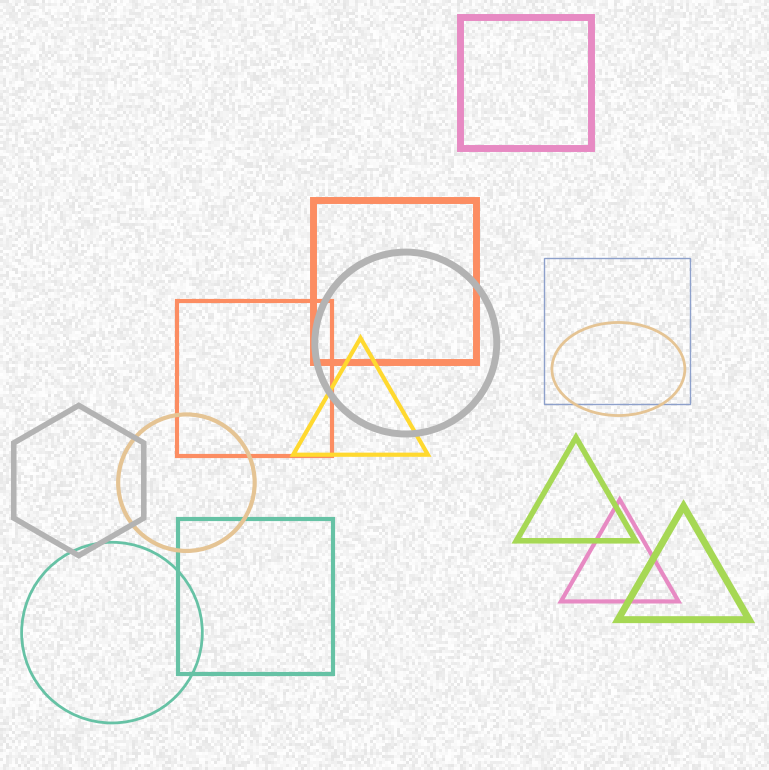[{"shape": "circle", "thickness": 1, "radius": 0.59, "center": [0.145, 0.178]}, {"shape": "square", "thickness": 1.5, "radius": 0.5, "center": [0.331, 0.225]}, {"shape": "square", "thickness": 2.5, "radius": 0.53, "center": [0.512, 0.635]}, {"shape": "square", "thickness": 1.5, "radius": 0.5, "center": [0.331, 0.508]}, {"shape": "square", "thickness": 0.5, "radius": 0.47, "center": [0.801, 0.57]}, {"shape": "triangle", "thickness": 1.5, "radius": 0.44, "center": [0.805, 0.263]}, {"shape": "square", "thickness": 2.5, "radius": 0.42, "center": [0.682, 0.893]}, {"shape": "triangle", "thickness": 2.5, "radius": 0.49, "center": [0.888, 0.244]}, {"shape": "triangle", "thickness": 2, "radius": 0.45, "center": [0.748, 0.342]}, {"shape": "triangle", "thickness": 1.5, "radius": 0.51, "center": [0.468, 0.46]}, {"shape": "circle", "thickness": 1.5, "radius": 0.44, "center": [0.242, 0.373]}, {"shape": "oval", "thickness": 1, "radius": 0.43, "center": [0.803, 0.521]}, {"shape": "hexagon", "thickness": 2, "radius": 0.49, "center": [0.102, 0.376]}, {"shape": "circle", "thickness": 2.5, "radius": 0.59, "center": [0.527, 0.555]}]